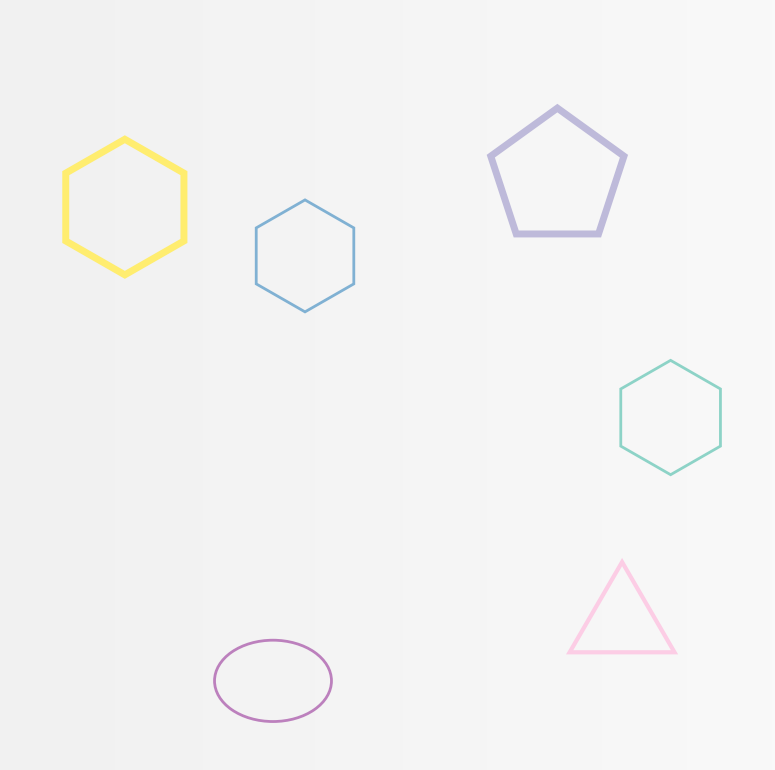[{"shape": "hexagon", "thickness": 1, "radius": 0.37, "center": [0.865, 0.458]}, {"shape": "pentagon", "thickness": 2.5, "radius": 0.45, "center": [0.719, 0.769]}, {"shape": "hexagon", "thickness": 1, "radius": 0.36, "center": [0.394, 0.668]}, {"shape": "triangle", "thickness": 1.5, "radius": 0.39, "center": [0.803, 0.192]}, {"shape": "oval", "thickness": 1, "radius": 0.38, "center": [0.352, 0.116]}, {"shape": "hexagon", "thickness": 2.5, "radius": 0.44, "center": [0.161, 0.731]}]